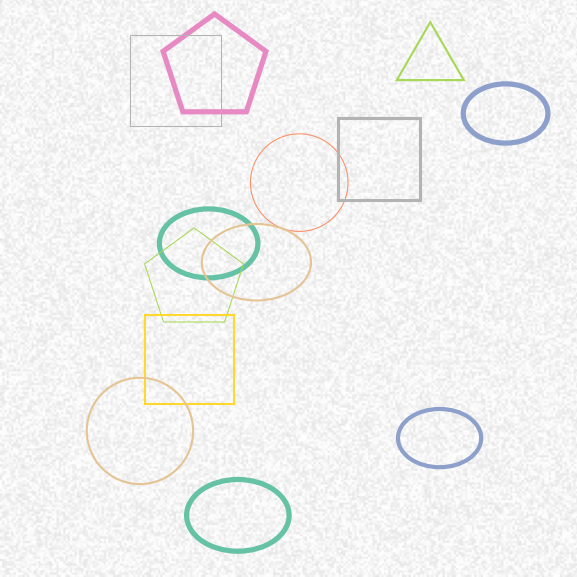[{"shape": "oval", "thickness": 2.5, "radius": 0.43, "center": [0.361, 0.578]}, {"shape": "oval", "thickness": 2.5, "radius": 0.44, "center": [0.412, 0.107]}, {"shape": "circle", "thickness": 0.5, "radius": 0.42, "center": [0.518, 0.683]}, {"shape": "oval", "thickness": 2.5, "radius": 0.37, "center": [0.875, 0.803]}, {"shape": "oval", "thickness": 2, "radius": 0.36, "center": [0.761, 0.241]}, {"shape": "pentagon", "thickness": 2.5, "radius": 0.47, "center": [0.372, 0.881]}, {"shape": "triangle", "thickness": 1, "radius": 0.33, "center": [0.745, 0.894]}, {"shape": "pentagon", "thickness": 0.5, "radius": 0.45, "center": [0.336, 0.514]}, {"shape": "square", "thickness": 1, "radius": 0.39, "center": [0.328, 0.377]}, {"shape": "oval", "thickness": 1, "radius": 0.47, "center": [0.444, 0.545]}, {"shape": "circle", "thickness": 1, "radius": 0.46, "center": [0.242, 0.253]}, {"shape": "square", "thickness": 0.5, "radius": 0.39, "center": [0.305, 0.86]}, {"shape": "square", "thickness": 1.5, "radius": 0.36, "center": [0.657, 0.723]}]